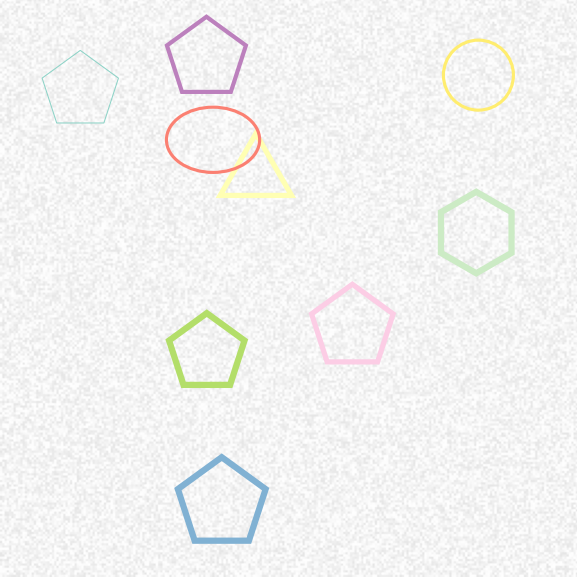[{"shape": "pentagon", "thickness": 0.5, "radius": 0.35, "center": [0.139, 0.842]}, {"shape": "triangle", "thickness": 2.5, "radius": 0.36, "center": [0.443, 0.696]}, {"shape": "oval", "thickness": 1.5, "radius": 0.4, "center": [0.369, 0.757]}, {"shape": "pentagon", "thickness": 3, "radius": 0.4, "center": [0.384, 0.128]}, {"shape": "pentagon", "thickness": 3, "radius": 0.34, "center": [0.358, 0.388]}, {"shape": "pentagon", "thickness": 2.5, "radius": 0.37, "center": [0.61, 0.433]}, {"shape": "pentagon", "thickness": 2, "radius": 0.36, "center": [0.357, 0.898]}, {"shape": "hexagon", "thickness": 3, "radius": 0.35, "center": [0.825, 0.596]}, {"shape": "circle", "thickness": 1.5, "radius": 0.3, "center": [0.828, 0.869]}]